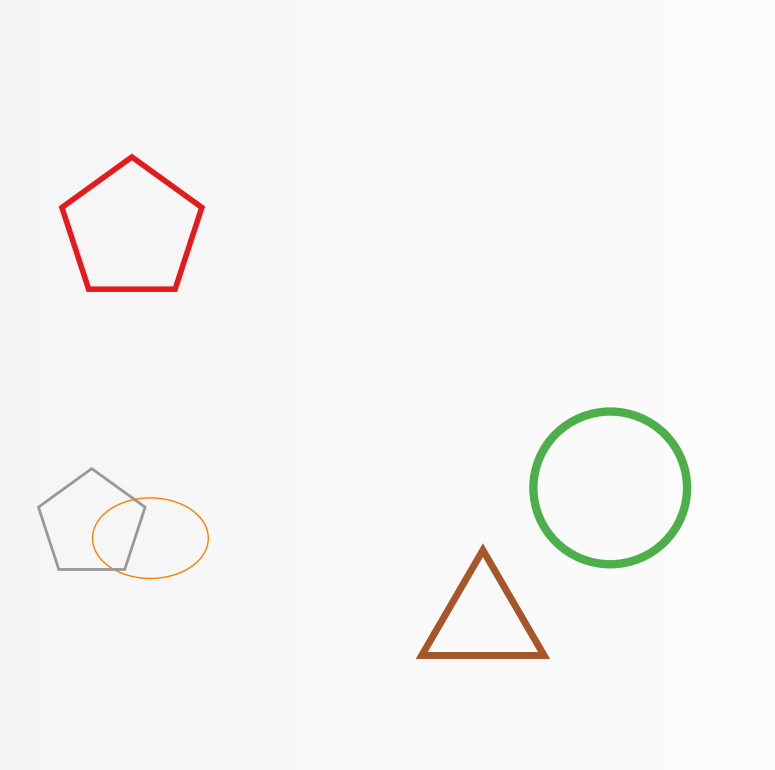[{"shape": "pentagon", "thickness": 2, "radius": 0.47, "center": [0.17, 0.701]}, {"shape": "circle", "thickness": 3, "radius": 0.5, "center": [0.787, 0.366]}, {"shape": "oval", "thickness": 0.5, "radius": 0.37, "center": [0.194, 0.301]}, {"shape": "triangle", "thickness": 2.5, "radius": 0.46, "center": [0.623, 0.194]}, {"shape": "pentagon", "thickness": 1, "radius": 0.36, "center": [0.118, 0.319]}]